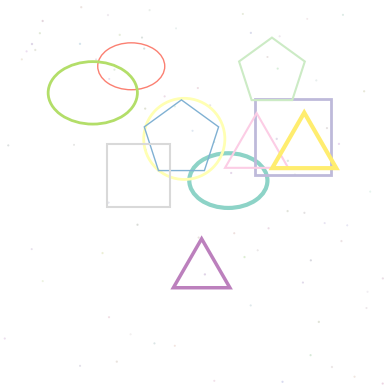[{"shape": "oval", "thickness": 3, "radius": 0.51, "center": [0.593, 0.531]}, {"shape": "circle", "thickness": 2, "radius": 0.53, "center": [0.479, 0.639]}, {"shape": "square", "thickness": 2, "radius": 0.49, "center": [0.76, 0.644]}, {"shape": "oval", "thickness": 1, "radius": 0.44, "center": [0.341, 0.828]}, {"shape": "pentagon", "thickness": 1, "radius": 0.51, "center": [0.471, 0.639]}, {"shape": "oval", "thickness": 2, "radius": 0.58, "center": [0.241, 0.759]}, {"shape": "triangle", "thickness": 1.5, "radius": 0.47, "center": [0.667, 0.611]}, {"shape": "square", "thickness": 1.5, "radius": 0.41, "center": [0.36, 0.544]}, {"shape": "triangle", "thickness": 2.5, "radius": 0.42, "center": [0.524, 0.295]}, {"shape": "pentagon", "thickness": 1.5, "radius": 0.45, "center": [0.706, 0.813]}, {"shape": "triangle", "thickness": 3, "radius": 0.48, "center": [0.79, 0.611]}]